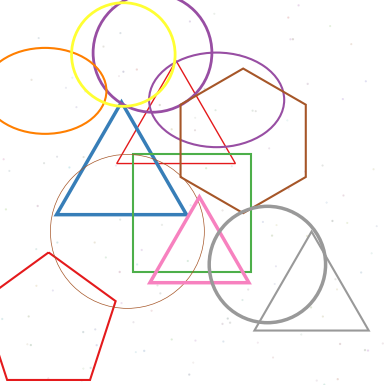[{"shape": "triangle", "thickness": 1, "radius": 0.89, "center": [0.457, 0.664]}, {"shape": "pentagon", "thickness": 1.5, "radius": 0.92, "center": [0.126, 0.161]}, {"shape": "triangle", "thickness": 2.5, "radius": 0.97, "center": [0.316, 0.54]}, {"shape": "square", "thickness": 1.5, "radius": 0.77, "center": [0.5, 0.448]}, {"shape": "oval", "thickness": 1.5, "radius": 0.88, "center": [0.563, 0.741]}, {"shape": "circle", "thickness": 2, "radius": 0.77, "center": [0.396, 0.863]}, {"shape": "oval", "thickness": 1.5, "radius": 0.8, "center": [0.117, 0.764]}, {"shape": "circle", "thickness": 2, "radius": 0.67, "center": [0.32, 0.858]}, {"shape": "hexagon", "thickness": 1.5, "radius": 0.94, "center": [0.632, 0.634]}, {"shape": "circle", "thickness": 0.5, "radius": 1.0, "center": [0.331, 0.399]}, {"shape": "triangle", "thickness": 2.5, "radius": 0.74, "center": [0.518, 0.34]}, {"shape": "circle", "thickness": 2.5, "radius": 0.76, "center": [0.695, 0.313]}, {"shape": "triangle", "thickness": 1.5, "radius": 0.86, "center": [0.809, 0.227]}]